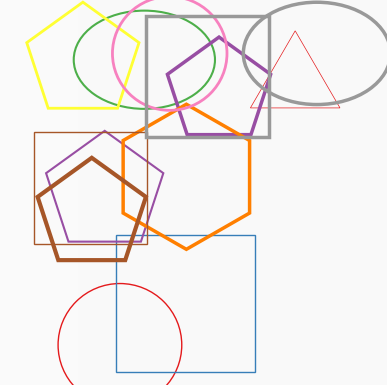[{"shape": "circle", "thickness": 1, "radius": 0.8, "center": [0.309, 0.104]}, {"shape": "triangle", "thickness": 0.5, "radius": 0.67, "center": [0.762, 0.786]}, {"shape": "square", "thickness": 1, "radius": 0.89, "center": [0.478, 0.211]}, {"shape": "oval", "thickness": 1.5, "radius": 0.91, "center": [0.373, 0.845]}, {"shape": "pentagon", "thickness": 1.5, "radius": 0.8, "center": [0.27, 0.501]}, {"shape": "pentagon", "thickness": 2.5, "radius": 0.7, "center": [0.565, 0.764]}, {"shape": "hexagon", "thickness": 2.5, "radius": 0.94, "center": [0.481, 0.541]}, {"shape": "pentagon", "thickness": 2, "radius": 0.76, "center": [0.214, 0.842]}, {"shape": "pentagon", "thickness": 3, "radius": 0.73, "center": [0.237, 0.443]}, {"shape": "square", "thickness": 1, "radius": 0.73, "center": [0.234, 0.512]}, {"shape": "circle", "thickness": 2, "radius": 0.74, "center": [0.438, 0.861]}, {"shape": "square", "thickness": 2.5, "radius": 0.79, "center": [0.536, 0.801]}, {"shape": "oval", "thickness": 2.5, "radius": 0.95, "center": [0.818, 0.861]}]